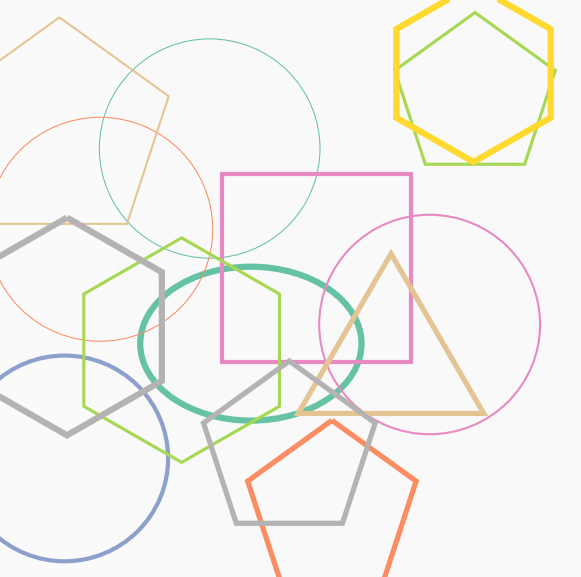[{"shape": "oval", "thickness": 3, "radius": 0.95, "center": [0.432, 0.404]}, {"shape": "circle", "thickness": 0.5, "radius": 0.95, "center": [0.361, 0.742]}, {"shape": "circle", "thickness": 0.5, "radius": 0.97, "center": [0.172, 0.602]}, {"shape": "pentagon", "thickness": 2.5, "radius": 0.76, "center": [0.571, 0.119]}, {"shape": "circle", "thickness": 2, "radius": 0.89, "center": [0.111, 0.205]}, {"shape": "circle", "thickness": 1, "radius": 0.95, "center": [0.739, 0.437]}, {"shape": "square", "thickness": 2, "radius": 0.81, "center": [0.544, 0.535]}, {"shape": "hexagon", "thickness": 1.5, "radius": 0.97, "center": [0.312, 0.393]}, {"shape": "pentagon", "thickness": 1.5, "radius": 0.73, "center": [0.817, 0.832]}, {"shape": "hexagon", "thickness": 3, "radius": 0.77, "center": [0.815, 0.872]}, {"shape": "triangle", "thickness": 2.5, "radius": 0.92, "center": [0.673, 0.375]}, {"shape": "pentagon", "thickness": 1, "radius": 0.99, "center": [0.102, 0.771]}, {"shape": "pentagon", "thickness": 2.5, "radius": 0.78, "center": [0.498, 0.219]}, {"shape": "hexagon", "thickness": 3, "radius": 0.94, "center": [0.115, 0.434]}]